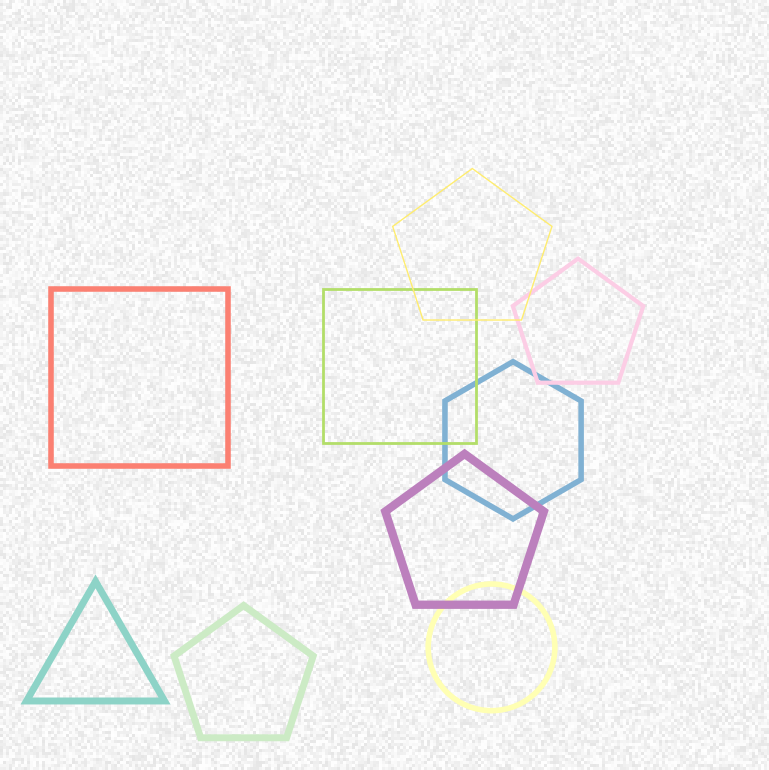[{"shape": "triangle", "thickness": 2.5, "radius": 0.52, "center": [0.124, 0.141]}, {"shape": "circle", "thickness": 2, "radius": 0.41, "center": [0.638, 0.159]}, {"shape": "square", "thickness": 2, "radius": 0.57, "center": [0.181, 0.51]}, {"shape": "hexagon", "thickness": 2, "radius": 0.51, "center": [0.666, 0.428]}, {"shape": "square", "thickness": 1, "radius": 0.5, "center": [0.519, 0.525]}, {"shape": "pentagon", "thickness": 1.5, "radius": 0.45, "center": [0.751, 0.575]}, {"shape": "pentagon", "thickness": 3, "radius": 0.54, "center": [0.603, 0.302]}, {"shape": "pentagon", "thickness": 2.5, "radius": 0.47, "center": [0.316, 0.119]}, {"shape": "pentagon", "thickness": 0.5, "radius": 0.54, "center": [0.613, 0.672]}]